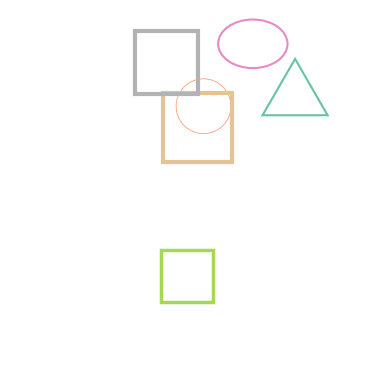[{"shape": "triangle", "thickness": 1.5, "radius": 0.49, "center": [0.766, 0.749]}, {"shape": "circle", "thickness": 0.5, "radius": 0.36, "center": [0.529, 0.724]}, {"shape": "oval", "thickness": 1.5, "radius": 0.45, "center": [0.657, 0.886]}, {"shape": "square", "thickness": 2.5, "radius": 0.34, "center": [0.486, 0.283]}, {"shape": "square", "thickness": 3, "radius": 0.45, "center": [0.512, 0.669]}, {"shape": "square", "thickness": 3, "radius": 0.41, "center": [0.433, 0.839]}]